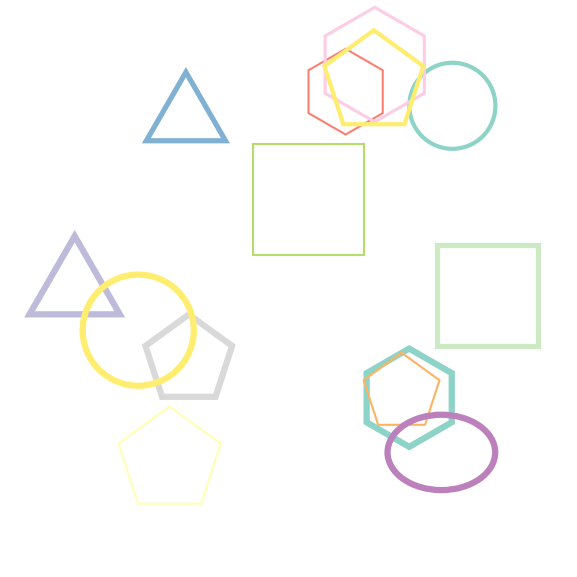[{"shape": "hexagon", "thickness": 3, "radius": 0.43, "center": [0.709, 0.31]}, {"shape": "circle", "thickness": 2, "radius": 0.37, "center": [0.783, 0.816]}, {"shape": "pentagon", "thickness": 1, "radius": 0.47, "center": [0.294, 0.202]}, {"shape": "triangle", "thickness": 3, "radius": 0.45, "center": [0.129, 0.5]}, {"shape": "hexagon", "thickness": 1, "radius": 0.37, "center": [0.598, 0.84]}, {"shape": "triangle", "thickness": 2.5, "radius": 0.4, "center": [0.322, 0.795]}, {"shape": "pentagon", "thickness": 1, "radius": 0.35, "center": [0.695, 0.319]}, {"shape": "square", "thickness": 1, "radius": 0.48, "center": [0.534, 0.654]}, {"shape": "hexagon", "thickness": 1.5, "radius": 0.5, "center": [0.649, 0.887]}, {"shape": "pentagon", "thickness": 3, "radius": 0.39, "center": [0.327, 0.376]}, {"shape": "oval", "thickness": 3, "radius": 0.47, "center": [0.764, 0.216]}, {"shape": "square", "thickness": 2.5, "radius": 0.44, "center": [0.844, 0.488]}, {"shape": "pentagon", "thickness": 2, "radius": 0.45, "center": [0.647, 0.857]}, {"shape": "circle", "thickness": 3, "radius": 0.48, "center": [0.239, 0.427]}]